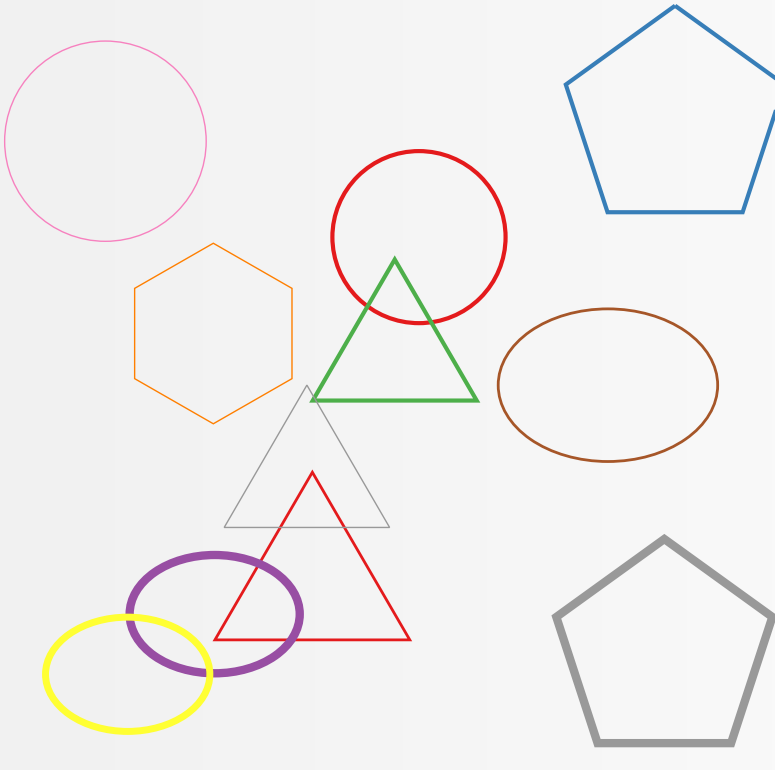[{"shape": "triangle", "thickness": 1, "radius": 0.73, "center": [0.403, 0.242]}, {"shape": "circle", "thickness": 1.5, "radius": 0.56, "center": [0.541, 0.692]}, {"shape": "pentagon", "thickness": 1.5, "radius": 0.74, "center": [0.871, 0.844]}, {"shape": "triangle", "thickness": 1.5, "radius": 0.61, "center": [0.509, 0.541]}, {"shape": "oval", "thickness": 3, "radius": 0.55, "center": [0.277, 0.202]}, {"shape": "hexagon", "thickness": 0.5, "radius": 0.59, "center": [0.275, 0.567]}, {"shape": "oval", "thickness": 2.5, "radius": 0.53, "center": [0.165, 0.124]}, {"shape": "oval", "thickness": 1, "radius": 0.71, "center": [0.784, 0.5]}, {"shape": "circle", "thickness": 0.5, "radius": 0.65, "center": [0.136, 0.817]}, {"shape": "pentagon", "thickness": 3, "radius": 0.73, "center": [0.857, 0.153]}, {"shape": "triangle", "thickness": 0.5, "radius": 0.62, "center": [0.396, 0.377]}]